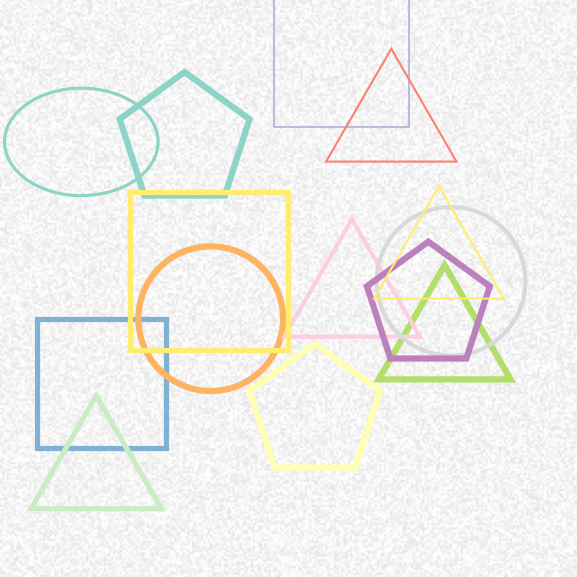[{"shape": "oval", "thickness": 1.5, "radius": 0.66, "center": [0.141, 0.753]}, {"shape": "pentagon", "thickness": 3, "radius": 0.59, "center": [0.32, 0.756]}, {"shape": "pentagon", "thickness": 3, "radius": 0.59, "center": [0.545, 0.285]}, {"shape": "square", "thickness": 1, "radius": 0.59, "center": [0.591, 0.896]}, {"shape": "triangle", "thickness": 1, "radius": 0.65, "center": [0.678, 0.784]}, {"shape": "square", "thickness": 2.5, "radius": 0.56, "center": [0.176, 0.335]}, {"shape": "circle", "thickness": 3, "radius": 0.63, "center": [0.365, 0.447]}, {"shape": "triangle", "thickness": 3, "radius": 0.66, "center": [0.77, 0.408]}, {"shape": "triangle", "thickness": 2, "radius": 0.68, "center": [0.61, 0.484]}, {"shape": "circle", "thickness": 2, "radius": 0.64, "center": [0.781, 0.512]}, {"shape": "pentagon", "thickness": 3, "radius": 0.56, "center": [0.742, 0.469]}, {"shape": "triangle", "thickness": 2.5, "radius": 0.65, "center": [0.167, 0.183]}, {"shape": "triangle", "thickness": 1, "radius": 0.65, "center": [0.76, 0.547]}, {"shape": "square", "thickness": 2.5, "radius": 0.69, "center": [0.362, 0.53]}]